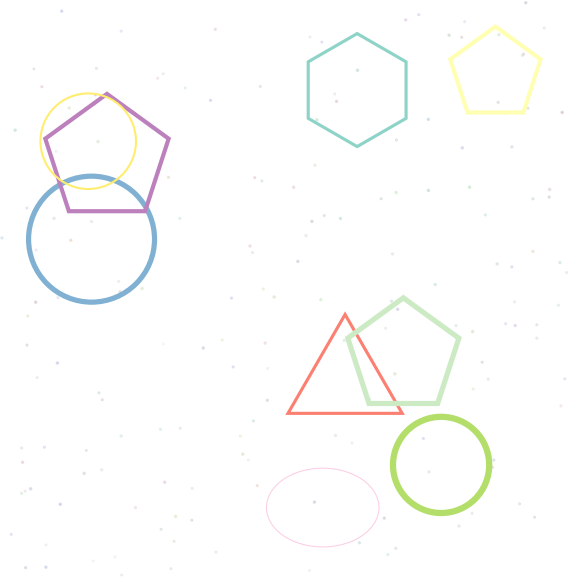[{"shape": "hexagon", "thickness": 1.5, "radius": 0.49, "center": [0.618, 0.843]}, {"shape": "pentagon", "thickness": 2, "radius": 0.41, "center": [0.858, 0.871]}, {"shape": "triangle", "thickness": 1.5, "radius": 0.57, "center": [0.598, 0.34]}, {"shape": "circle", "thickness": 2.5, "radius": 0.55, "center": [0.159, 0.585]}, {"shape": "circle", "thickness": 3, "radius": 0.42, "center": [0.764, 0.194]}, {"shape": "oval", "thickness": 0.5, "radius": 0.49, "center": [0.559, 0.12]}, {"shape": "pentagon", "thickness": 2, "radius": 0.56, "center": [0.185, 0.724]}, {"shape": "pentagon", "thickness": 2.5, "radius": 0.51, "center": [0.698, 0.382]}, {"shape": "circle", "thickness": 1, "radius": 0.41, "center": [0.153, 0.755]}]